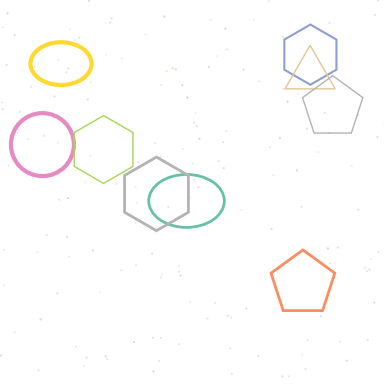[{"shape": "oval", "thickness": 2, "radius": 0.49, "center": [0.484, 0.478]}, {"shape": "pentagon", "thickness": 2, "radius": 0.44, "center": [0.787, 0.264]}, {"shape": "hexagon", "thickness": 1.5, "radius": 0.39, "center": [0.806, 0.858]}, {"shape": "circle", "thickness": 3, "radius": 0.41, "center": [0.11, 0.624]}, {"shape": "hexagon", "thickness": 1, "radius": 0.44, "center": [0.269, 0.612]}, {"shape": "oval", "thickness": 3, "radius": 0.4, "center": [0.158, 0.835]}, {"shape": "triangle", "thickness": 1, "radius": 0.38, "center": [0.805, 0.807]}, {"shape": "pentagon", "thickness": 1, "radius": 0.41, "center": [0.864, 0.721]}, {"shape": "hexagon", "thickness": 2, "radius": 0.48, "center": [0.406, 0.496]}]